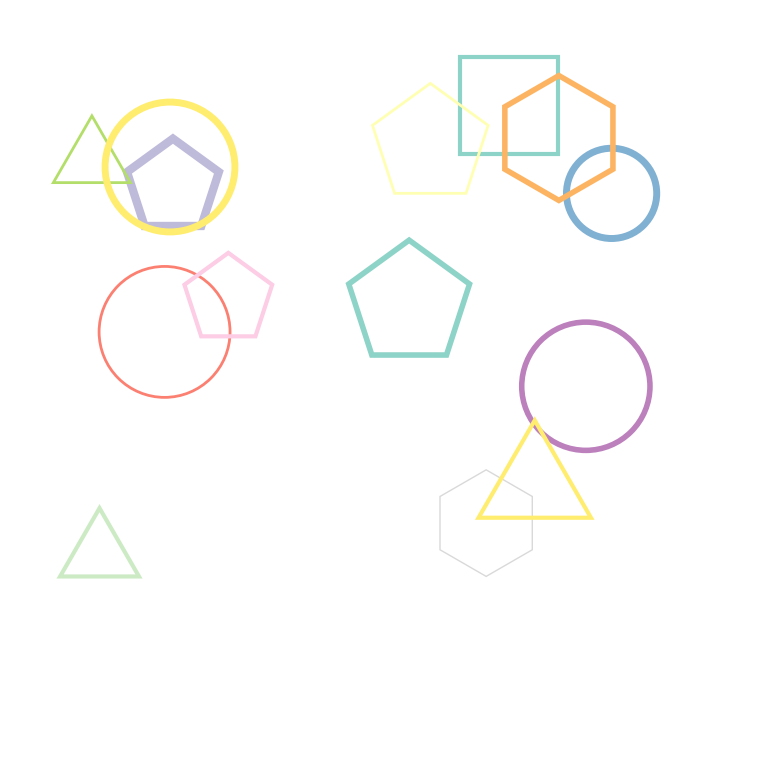[{"shape": "pentagon", "thickness": 2, "radius": 0.41, "center": [0.531, 0.606]}, {"shape": "square", "thickness": 1.5, "radius": 0.32, "center": [0.661, 0.863]}, {"shape": "pentagon", "thickness": 1, "radius": 0.39, "center": [0.559, 0.813]}, {"shape": "pentagon", "thickness": 3, "radius": 0.31, "center": [0.225, 0.757]}, {"shape": "circle", "thickness": 1, "radius": 0.43, "center": [0.214, 0.569]}, {"shape": "circle", "thickness": 2.5, "radius": 0.29, "center": [0.794, 0.749]}, {"shape": "hexagon", "thickness": 2, "radius": 0.41, "center": [0.726, 0.821]}, {"shape": "triangle", "thickness": 1, "radius": 0.29, "center": [0.119, 0.792]}, {"shape": "pentagon", "thickness": 1.5, "radius": 0.3, "center": [0.297, 0.612]}, {"shape": "hexagon", "thickness": 0.5, "radius": 0.35, "center": [0.631, 0.321]}, {"shape": "circle", "thickness": 2, "radius": 0.42, "center": [0.761, 0.498]}, {"shape": "triangle", "thickness": 1.5, "radius": 0.3, "center": [0.129, 0.281]}, {"shape": "triangle", "thickness": 1.5, "radius": 0.42, "center": [0.694, 0.37]}, {"shape": "circle", "thickness": 2.5, "radius": 0.42, "center": [0.221, 0.783]}]